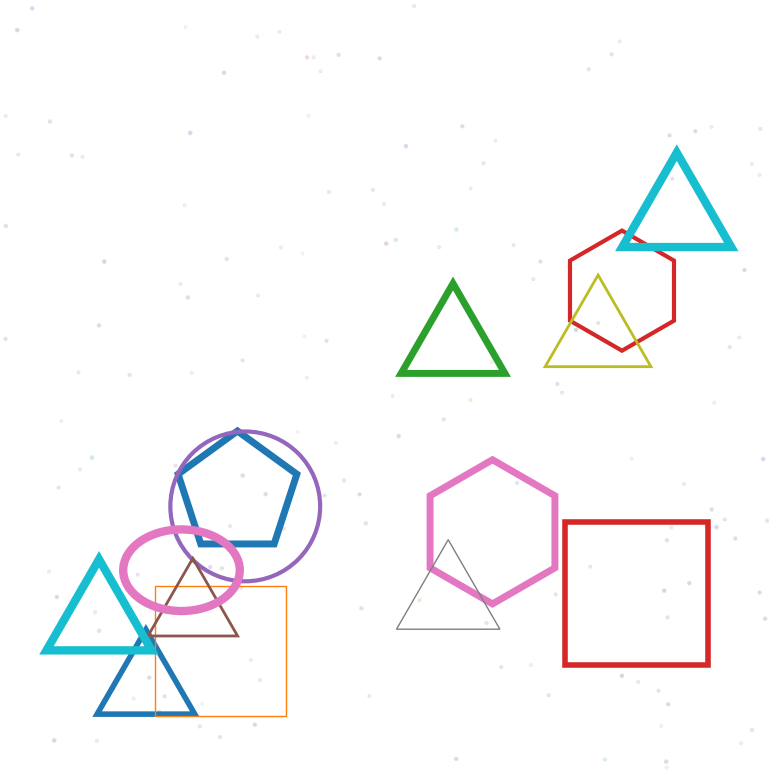[{"shape": "triangle", "thickness": 2, "radius": 0.37, "center": [0.19, 0.109]}, {"shape": "pentagon", "thickness": 2.5, "radius": 0.41, "center": [0.308, 0.359]}, {"shape": "square", "thickness": 0.5, "radius": 0.42, "center": [0.286, 0.155]}, {"shape": "triangle", "thickness": 2.5, "radius": 0.39, "center": [0.588, 0.554]}, {"shape": "square", "thickness": 2, "radius": 0.46, "center": [0.827, 0.229]}, {"shape": "hexagon", "thickness": 1.5, "radius": 0.39, "center": [0.808, 0.623]}, {"shape": "circle", "thickness": 1.5, "radius": 0.49, "center": [0.319, 0.342]}, {"shape": "triangle", "thickness": 1, "radius": 0.34, "center": [0.25, 0.208]}, {"shape": "oval", "thickness": 3, "radius": 0.38, "center": [0.236, 0.259]}, {"shape": "hexagon", "thickness": 2.5, "radius": 0.47, "center": [0.64, 0.309]}, {"shape": "triangle", "thickness": 0.5, "radius": 0.39, "center": [0.582, 0.222]}, {"shape": "triangle", "thickness": 1, "radius": 0.4, "center": [0.777, 0.563]}, {"shape": "triangle", "thickness": 3, "radius": 0.39, "center": [0.129, 0.195]}, {"shape": "triangle", "thickness": 3, "radius": 0.41, "center": [0.879, 0.72]}]